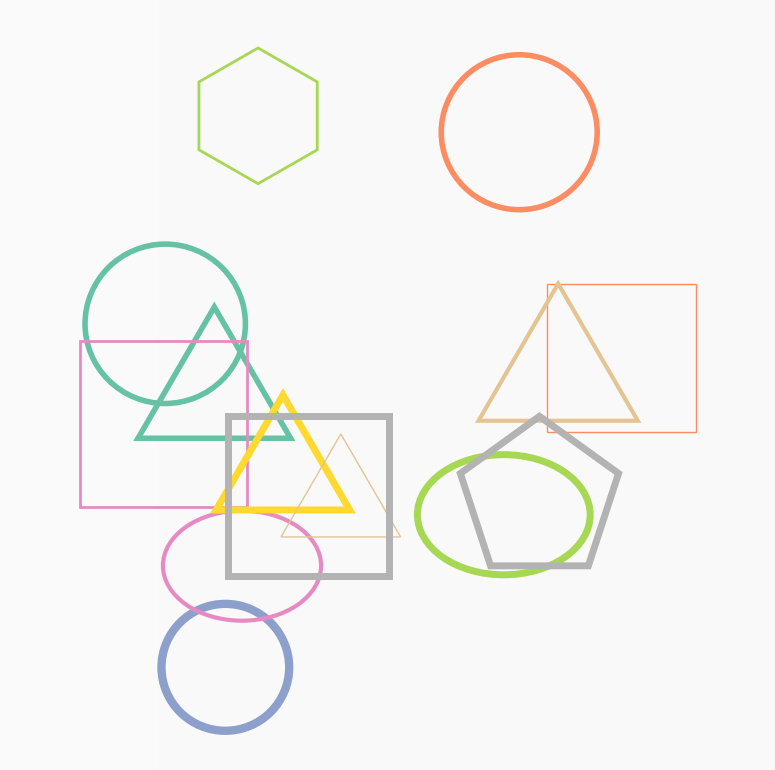[{"shape": "circle", "thickness": 2, "radius": 0.52, "center": [0.213, 0.579]}, {"shape": "triangle", "thickness": 2, "radius": 0.57, "center": [0.277, 0.488]}, {"shape": "circle", "thickness": 2, "radius": 0.5, "center": [0.67, 0.828]}, {"shape": "square", "thickness": 0.5, "radius": 0.48, "center": [0.802, 0.535]}, {"shape": "circle", "thickness": 3, "radius": 0.41, "center": [0.291, 0.133]}, {"shape": "square", "thickness": 1, "radius": 0.54, "center": [0.211, 0.45]}, {"shape": "oval", "thickness": 1.5, "radius": 0.51, "center": [0.312, 0.265]}, {"shape": "oval", "thickness": 2.5, "radius": 0.56, "center": [0.65, 0.332]}, {"shape": "hexagon", "thickness": 1, "radius": 0.44, "center": [0.333, 0.85]}, {"shape": "triangle", "thickness": 2.5, "radius": 0.5, "center": [0.365, 0.387]}, {"shape": "triangle", "thickness": 1.5, "radius": 0.59, "center": [0.72, 0.513]}, {"shape": "triangle", "thickness": 0.5, "radius": 0.45, "center": [0.44, 0.347]}, {"shape": "pentagon", "thickness": 2.5, "radius": 0.54, "center": [0.696, 0.352]}, {"shape": "square", "thickness": 2.5, "radius": 0.52, "center": [0.399, 0.356]}]